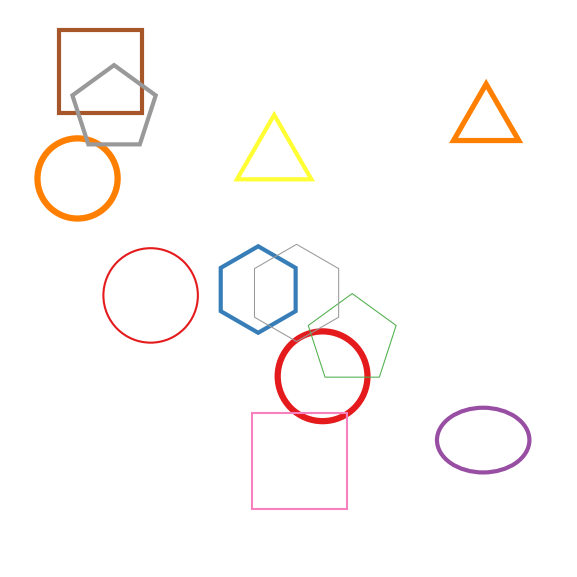[{"shape": "circle", "thickness": 1, "radius": 0.41, "center": [0.261, 0.488]}, {"shape": "circle", "thickness": 3, "radius": 0.39, "center": [0.559, 0.348]}, {"shape": "hexagon", "thickness": 2, "radius": 0.37, "center": [0.447, 0.498]}, {"shape": "pentagon", "thickness": 0.5, "radius": 0.4, "center": [0.61, 0.411]}, {"shape": "oval", "thickness": 2, "radius": 0.4, "center": [0.837, 0.237]}, {"shape": "triangle", "thickness": 2.5, "radius": 0.33, "center": [0.842, 0.788]}, {"shape": "circle", "thickness": 3, "radius": 0.35, "center": [0.134, 0.69]}, {"shape": "triangle", "thickness": 2, "radius": 0.37, "center": [0.475, 0.726]}, {"shape": "square", "thickness": 2, "radius": 0.36, "center": [0.174, 0.875]}, {"shape": "square", "thickness": 1, "radius": 0.41, "center": [0.518, 0.201]}, {"shape": "hexagon", "thickness": 0.5, "radius": 0.42, "center": [0.514, 0.492]}, {"shape": "pentagon", "thickness": 2, "radius": 0.38, "center": [0.198, 0.81]}]